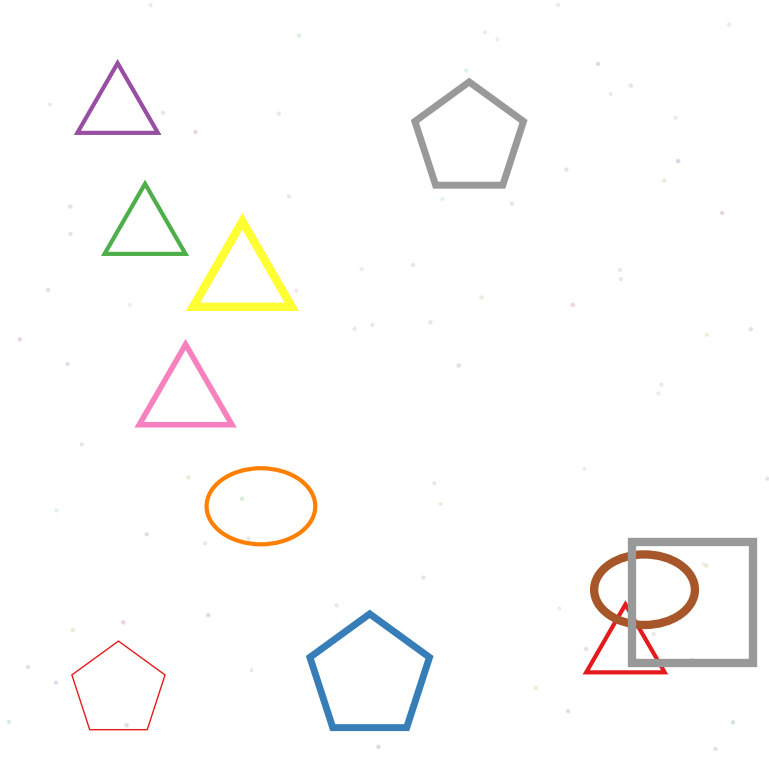[{"shape": "triangle", "thickness": 1.5, "radius": 0.29, "center": [0.812, 0.156]}, {"shape": "pentagon", "thickness": 0.5, "radius": 0.32, "center": [0.154, 0.104]}, {"shape": "pentagon", "thickness": 2.5, "radius": 0.41, "center": [0.48, 0.121]}, {"shape": "triangle", "thickness": 1.5, "radius": 0.3, "center": [0.188, 0.701]}, {"shape": "triangle", "thickness": 1.5, "radius": 0.3, "center": [0.153, 0.858]}, {"shape": "oval", "thickness": 1.5, "radius": 0.35, "center": [0.339, 0.342]}, {"shape": "triangle", "thickness": 3, "radius": 0.37, "center": [0.315, 0.639]}, {"shape": "oval", "thickness": 3, "radius": 0.33, "center": [0.837, 0.234]}, {"shape": "triangle", "thickness": 2, "radius": 0.35, "center": [0.241, 0.483]}, {"shape": "pentagon", "thickness": 2.5, "radius": 0.37, "center": [0.609, 0.819]}, {"shape": "square", "thickness": 3, "radius": 0.39, "center": [0.899, 0.218]}]